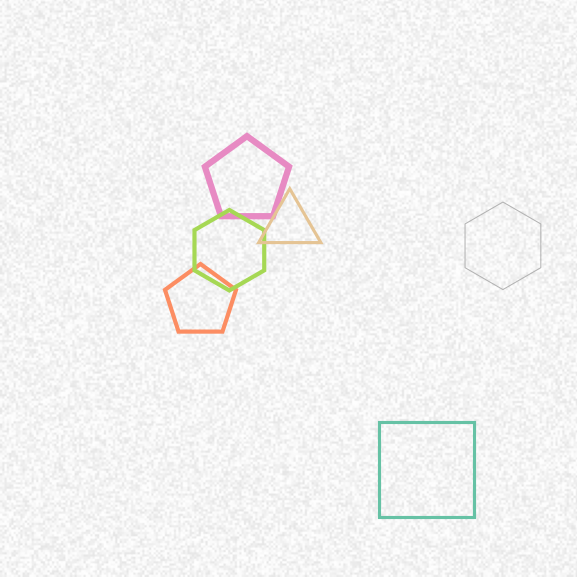[{"shape": "square", "thickness": 1.5, "radius": 0.41, "center": [0.739, 0.186]}, {"shape": "pentagon", "thickness": 2, "radius": 0.32, "center": [0.347, 0.477]}, {"shape": "pentagon", "thickness": 3, "radius": 0.38, "center": [0.428, 0.687]}, {"shape": "hexagon", "thickness": 2, "radius": 0.35, "center": [0.397, 0.566]}, {"shape": "triangle", "thickness": 1.5, "radius": 0.31, "center": [0.502, 0.61]}, {"shape": "hexagon", "thickness": 0.5, "radius": 0.38, "center": [0.871, 0.573]}]